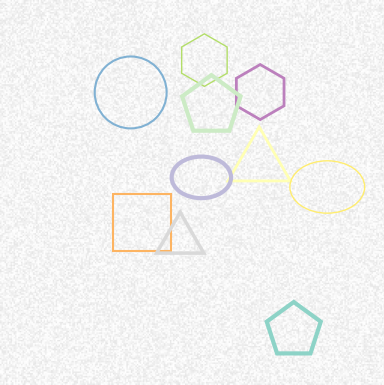[{"shape": "pentagon", "thickness": 3, "radius": 0.37, "center": [0.763, 0.142]}, {"shape": "triangle", "thickness": 2, "radius": 0.47, "center": [0.673, 0.577]}, {"shape": "oval", "thickness": 3, "radius": 0.39, "center": [0.523, 0.539]}, {"shape": "circle", "thickness": 1.5, "radius": 0.47, "center": [0.339, 0.76]}, {"shape": "square", "thickness": 1.5, "radius": 0.37, "center": [0.369, 0.421]}, {"shape": "hexagon", "thickness": 1, "radius": 0.34, "center": [0.531, 0.844]}, {"shape": "triangle", "thickness": 2.5, "radius": 0.35, "center": [0.468, 0.378]}, {"shape": "hexagon", "thickness": 2, "radius": 0.36, "center": [0.676, 0.761]}, {"shape": "pentagon", "thickness": 3, "radius": 0.4, "center": [0.549, 0.725]}, {"shape": "oval", "thickness": 1, "radius": 0.49, "center": [0.85, 0.514]}]